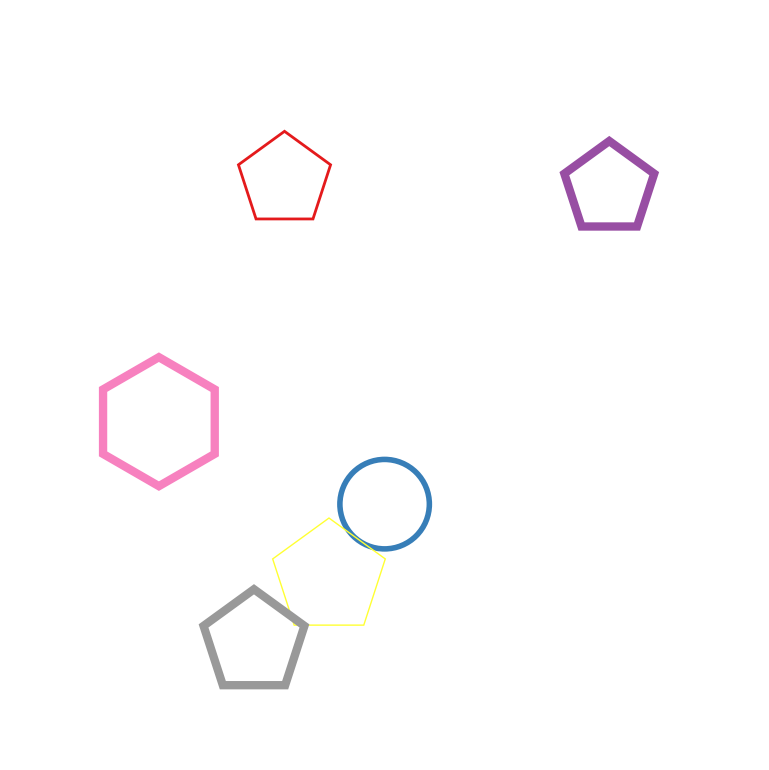[{"shape": "pentagon", "thickness": 1, "radius": 0.31, "center": [0.369, 0.767]}, {"shape": "circle", "thickness": 2, "radius": 0.29, "center": [0.5, 0.345]}, {"shape": "pentagon", "thickness": 3, "radius": 0.31, "center": [0.791, 0.755]}, {"shape": "pentagon", "thickness": 0.5, "radius": 0.38, "center": [0.427, 0.25]}, {"shape": "hexagon", "thickness": 3, "radius": 0.42, "center": [0.206, 0.452]}, {"shape": "pentagon", "thickness": 3, "radius": 0.34, "center": [0.33, 0.166]}]